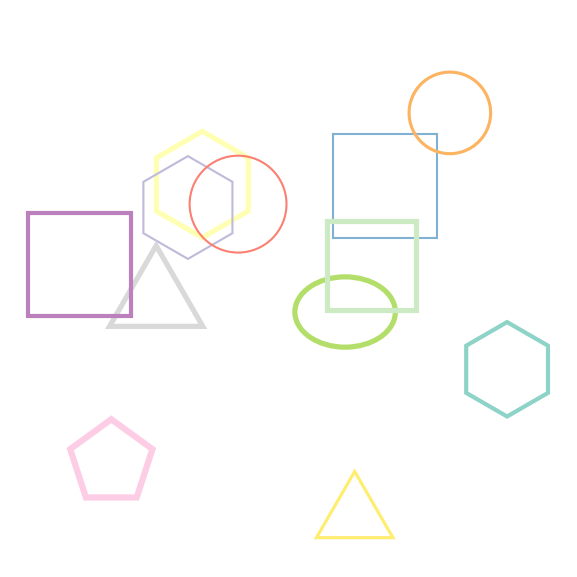[{"shape": "hexagon", "thickness": 2, "radius": 0.41, "center": [0.878, 0.36]}, {"shape": "hexagon", "thickness": 2.5, "radius": 0.46, "center": [0.35, 0.68]}, {"shape": "hexagon", "thickness": 1, "radius": 0.45, "center": [0.325, 0.64]}, {"shape": "circle", "thickness": 1, "radius": 0.42, "center": [0.412, 0.646]}, {"shape": "square", "thickness": 1, "radius": 0.45, "center": [0.667, 0.677]}, {"shape": "circle", "thickness": 1.5, "radius": 0.35, "center": [0.779, 0.804]}, {"shape": "oval", "thickness": 2.5, "radius": 0.43, "center": [0.598, 0.459]}, {"shape": "pentagon", "thickness": 3, "radius": 0.37, "center": [0.193, 0.198]}, {"shape": "triangle", "thickness": 2.5, "radius": 0.47, "center": [0.27, 0.481]}, {"shape": "square", "thickness": 2, "radius": 0.45, "center": [0.138, 0.542]}, {"shape": "square", "thickness": 2.5, "radius": 0.39, "center": [0.643, 0.539]}, {"shape": "triangle", "thickness": 1.5, "radius": 0.38, "center": [0.614, 0.106]}]